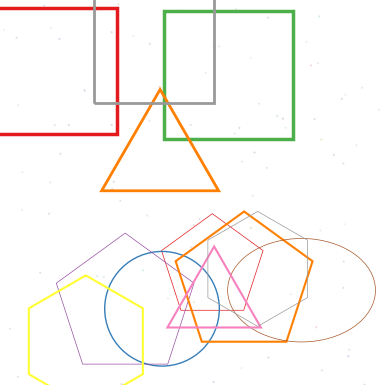[{"shape": "square", "thickness": 2.5, "radius": 0.82, "center": [0.139, 0.816]}, {"shape": "pentagon", "thickness": 0.5, "radius": 0.69, "center": [0.551, 0.306]}, {"shape": "circle", "thickness": 1, "radius": 0.74, "center": [0.421, 0.198]}, {"shape": "square", "thickness": 2.5, "radius": 0.83, "center": [0.593, 0.805]}, {"shape": "pentagon", "thickness": 0.5, "radius": 0.94, "center": [0.325, 0.206]}, {"shape": "pentagon", "thickness": 1.5, "radius": 0.93, "center": [0.634, 0.264]}, {"shape": "triangle", "thickness": 2, "radius": 0.88, "center": [0.416, 0.592]}, {"shape": "hexagon", "thickness": 1.5, "radius": 0.86, "center": [0.223, 0.114]}, {"shape": "oval", "thickness": 0.5, "radius": 0.96, "center": [0.783, 0.246]}, {"shape": "triangle", "thickness": 1.5, "radius": 0.7, "center": [0.556, 0.219]}, {"shape": "square", "thickness": 2, "radius": 0.78, "center": [0.4, 0.887]}, {"shape": "hexagon", "thickness": 0.5, "radius": 0.75, "center": [0.669, 0.302]}]